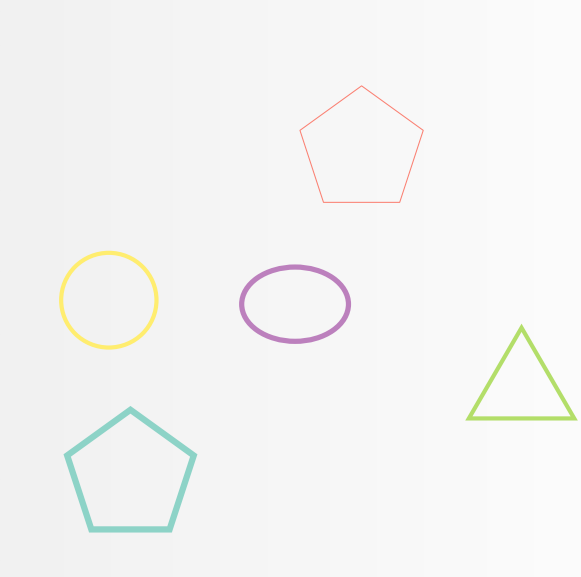[{"shape": "pentagon", "thickness": 3, "radius": 0.57, "center": [0.224, 0.175]}, {"shape": "pentagon", "thickness": 0.5, "radius": 0.56, "center": [0.622, 0.739]}, {"shape": "triangle", "thickness": 2, "radius": 0.52, "center": [0.897, 0.327]}, {"shape": "oval", "thickness": 2.5, "radius": 0.46, "center": [0.508, 0.472]}, {"shape": "circle", "thickness": 2, "radius": 0.41, "center": [0.187, 0.479]}]